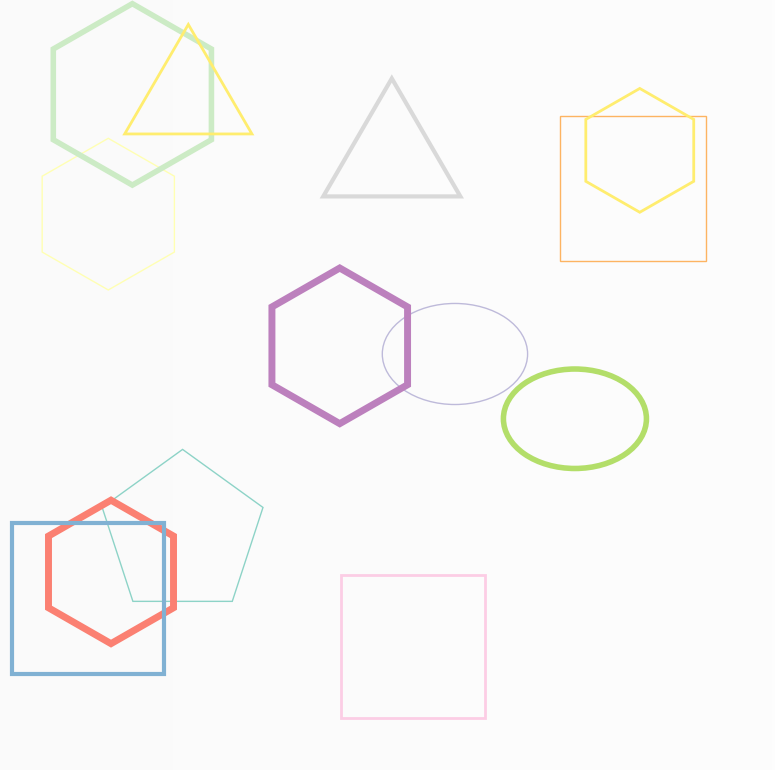[{"shape": "pentagon", "thickness": 0.5, "radius": 0.55, "center": [0.236, 0.307]}, {"shape": "hexagon", "thickness": 0.5, "radius": 0.49, "center": [0.14, 0.722]}, {"shape": "oval", "thickness": 0.5, "radius": 0.47, "center": [0.587, 0.54]}, {"shape": "hexagon", "thickness": 2.5, "radius": 0.47, "center": [0.143, 0.257]}, {"shape": "square", "thickness": 1.5, "radius": 0.49, "center": [0.113, 0.223]}, {"shape": "square", "thickness": 0.5, "radius": 0.47, "center": [0.817, 0.755]}, {"shape": "oval", "thickness": 2, "radius": 0.46, "center": [0.742, 0.456]}, {"shape": "square", "thickness": 1, "radius": 0.46, "center": [0.533, 0.161]}, {"shape": "triangle", "thickness": 1.5, "radius": 0.51, "center": [0.506, 0.796]}, {"shape": "hexagon", "thickness": 2.5, "radius": 0.51, "center": [0.438, 0.551]}, {"shape": "hexagon", "thickness": 2, "radius": 0.59, "center": [0.171, 0.877]}, {"shape": "hexagon", "thickness": 1, "radius": 0.4, "center": [0.826, 0.805]}, {"shape": "triangle", "thickness": 1, "radius": 0.47, "center": [0.243, 0.873]}]